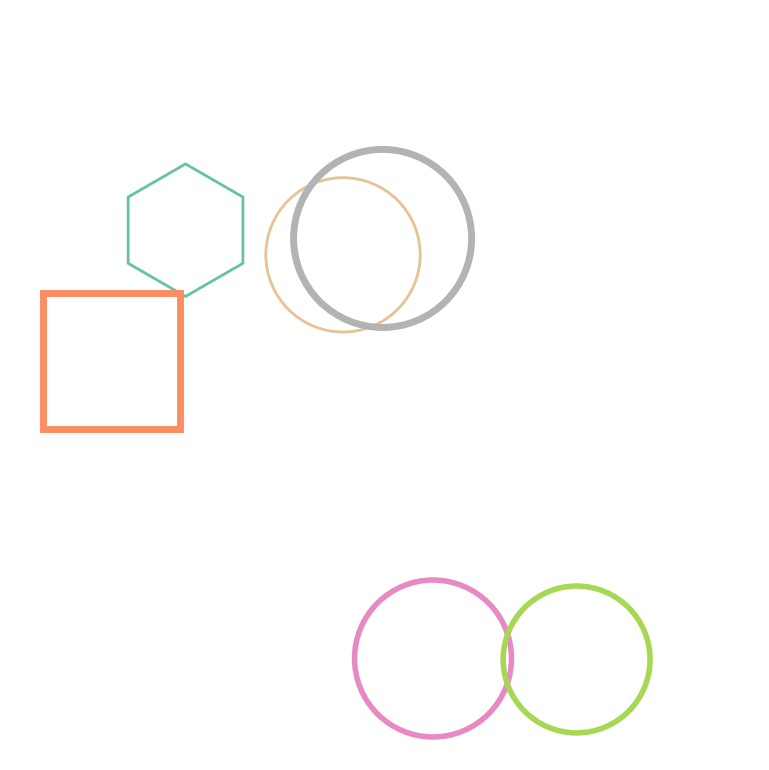[{"shape": "hexagon", "thickness": 1, "radius": 0.43, "center": [0.241, 0.701]}, {"shape": "square", "thickness": 2.5, "radius": 0.44, "center": [0.145, 0.531]}, {"shape": "circle", "thickness": 2, "radius": 0.51, "center": [0.562, 0.145]}, {"shape": "circle", "thickness": 2, "radius": 0.48, "center": [0.749, 0.144]}, {"shape": "circle", "thickness": 1, "radius": 0.5, "center": [0.445, 0.669]}, {"shape": "circle", "thickness": 2.5, "radius": 0.58, "center": [0.497, 0.69]}]